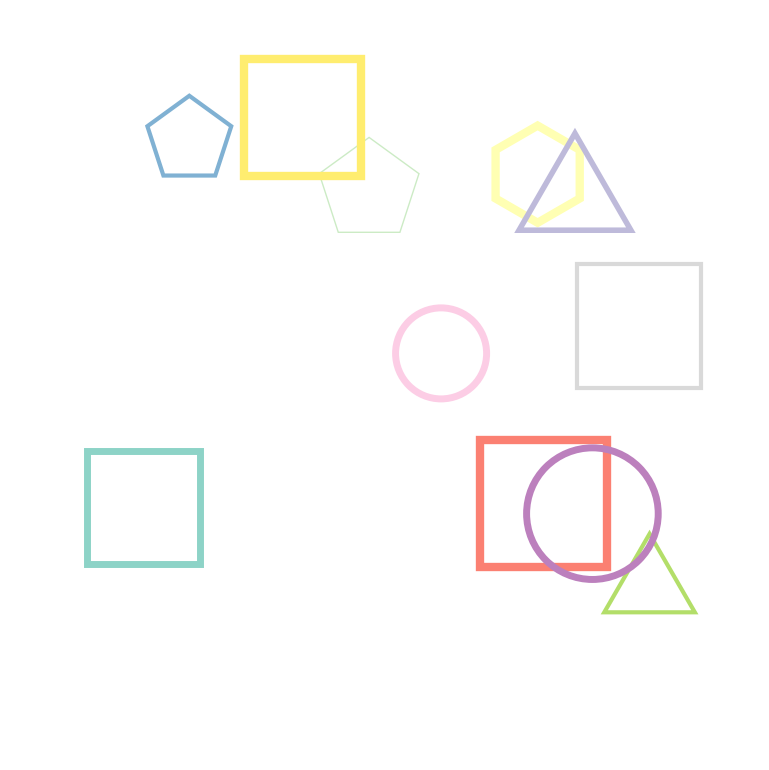[{"shape": "square", "thickness": 2.5, "radius": 0.37, "center": [0.186, 0.341]}, {"shape": "hexagon", "thickness": 3, "radius": 0.32, "center": [0.698, 0.774]}, {"shape": "triangle", "thickness": 2, "radius": 0.42, "center": [0.747, 0.743]}, {"shape": "square", "thickness": 3, "radius": 0.41, "center": [0.706, 0.346]}, {"shape": "pentagon", "thickness": 1.5, "radius": 0.29, "center": [0.246, 0.818]}, {"shape": "triangle", "thickness": 1.5, "radius": 0.34, "center": [0.844, 0.239]}, {"shape": "circle", "thickness": 2.5, "radius": 0.3, "center": [0.573, 0.541]}, {"shape": "square", "thickness": 1.5, "radius": 0.4, "center": [0.829, 0.577]}, {"shape": "circle", "thickness": 2.5, "radius": 0.43, "center": [0.769, 0.333]}, {"shape": "pentagon", "thickness": 0.5, "radius": 0.34, "center": [0.479, 0.753]}, {"shape": "square", "thickness": 3, "radius": 0.38, "center": [0.393, 0.847]}]